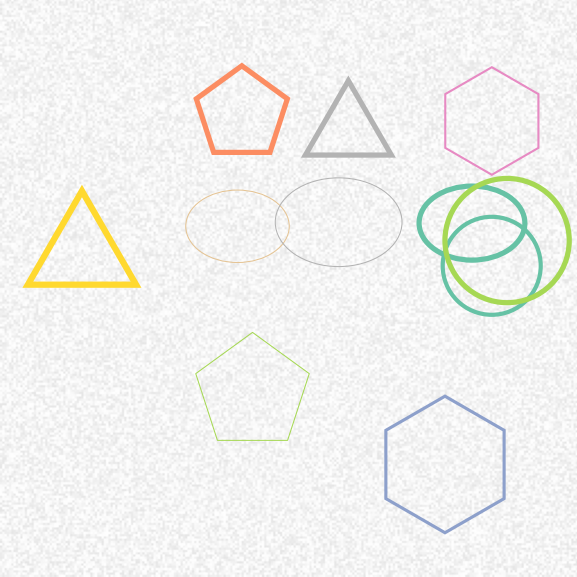[{"shape": "oval", "thickness": 2.5, "radius": 0.46, "center": [0.817, 0.613]}, {"shape": "circle", "thickness": 2, "radius": 0.42, "center": [0.851, 0.539]}, {"shape": "pentagon", "thickness": 2.5, "radius": 0.41, "center": [0.419, 0.802]}, {"shape": "hexagon", "thickness": 1.5, "radius": 0.59, "center": [0.771, 0.195]}, {"shape": "hexagon", "thickness": 1, "radius": 0.47, "center": [0.852, 0.79]}, {"shape": "pentagon", "thickness": 0.5, "radius": 0.52, "center": [0.437, 0.32]}, {"shape": "circle", "thickness": 2.5, "radius": 0.54, "center": [0.878, 0.583]}, {"shape": "triangle", "thickness": 3, "radius": 0.54, "center": [0.142, 0.56]}, {"shape": "oval", "thickness": 0.5, "radius": 0.45, "center": [0.411, 0.607]}, {"shape": "oval", "thickness": 0.5, "radius": 0.55, "center": [0.586, 0.614]}, {"shape": "triangle", "thickness": 2.5, "radius": 0.43, "center": [0.603, 0.774]}]